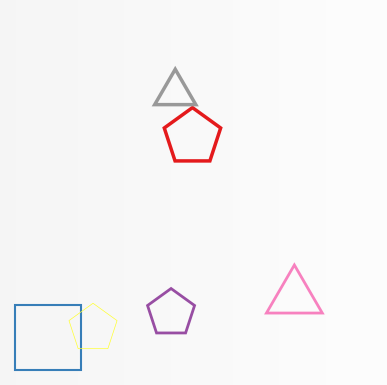[{"shape": "pentagon", "thickness": 2.5, "radius": 0.38, "center": [0.497, 0.644]}, {"shape": "square", "thickness": 1.5, "radius": 0.42, "center": [0.124, 0.124]}, {"shape": "pentagon", "thickness": 2, "radius": 0.32, "center": [0.441, 0.187]}, {"shape": "pentagon", "thickness": 0.5, "radius": 0.33, "center": [0.24, 0.147]}, {"shape": "triangle", "thickness": 2, "radius": 0.42, "center": [0.76, 0.228]}, {"shape": "triangle", "thickness": 2.5, "radius": 0.31, "center": [0.452, 0.759]}]